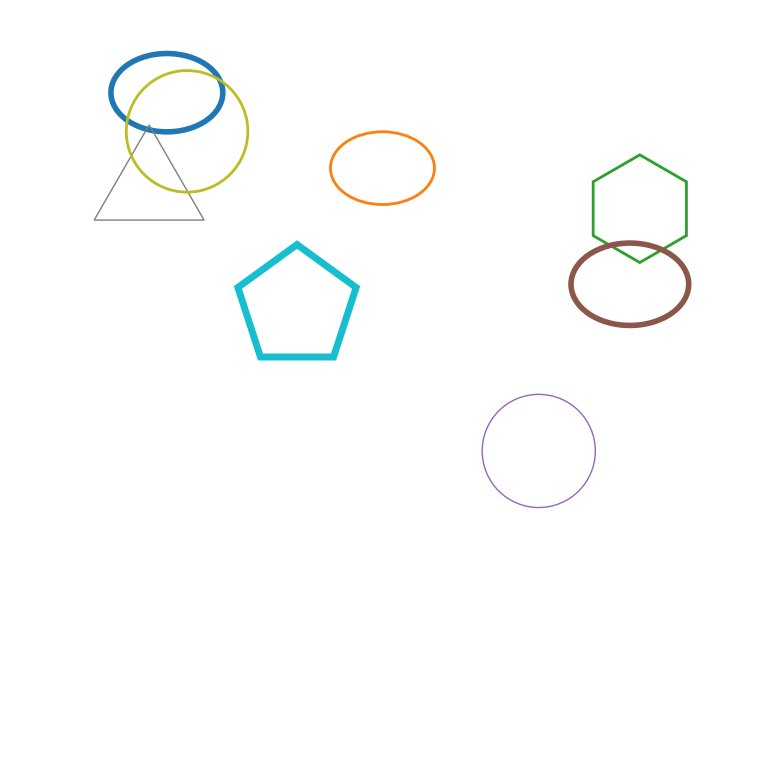[{"shape": "oval", "thickness": 2, "radius": 0.36, "center": [0.217, 0.88]}, {"shape": "oval", "thickness": 1, "radius": 0.34, "center": [0.497, 0.782]}, {"shape": "hexagon", "thickness": 1, "radius": 0.35, "center": [0.831, 0.729]}, {"shape": "circle", "thickness": 0.5, "radius": 0.37, "center": [0.7, 0.414]}, {"shape": "oval", "thickness": 2, "radius": 0.38, "center": [0.818, 0.631]}, {"shape": "triangle", "thickness": 0.5, "radius": 0.41, "center": [0.194, 0.755]}, {"shape": "circle", "thickness": 1, "radius": 0.39, "center": [0.243, 0.829]}, {"shape": "pentagon", "thickness": 2.5, "radius": 0.4, "center": [0.386, 0.602]}]